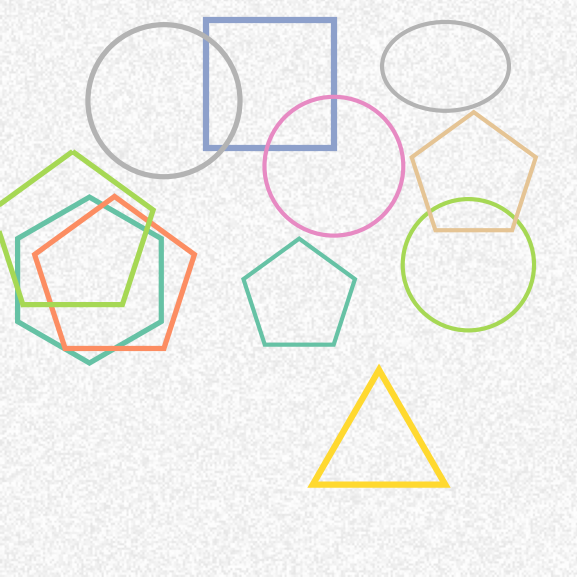[{"shape": "hexagon", "thickness": 2.5, "radius": 0.72, "center": [0.155, 0.514]}, {"shape": "pentagon", "thickness": 2, "radius": 0.51, "center": [0.518, 0.484]}, {"shape": "pentagon", "thickness": 2.5, "radius": 0.73, "center": [0.198, 0.513]}, {"shape": "square", "thickness": 3, "radius": 0.55, "center": [0.468, 0.854]}, {"shape": "circle", "thickness": 2, "radius": 0.6, "center": [0.578, 0.711]}, {"shape": "circle", "thickness": 2, "radius": 0.57, "center": [0.811, 0.541]}, {"shape": "pentagon", "thickness": 2.5, "radius": 0.73, "center": [0.126, 0.59]}, {"shape": "triangle", "thickness": 3, "radius": 0.66, "center": [0.656, 0.226]}, {"shape": "pentagon", "thickness": 2, "radius": 0.56, "center": [0.82, 0.692]}, {"shape": "oval", "thickness": 2, "radius": 0.55, "center": [0.771, 0.884]}, {"shape": "circle", "thickness": 2.5, "radius": 0.66, "center": [0.284, 0.825]}]